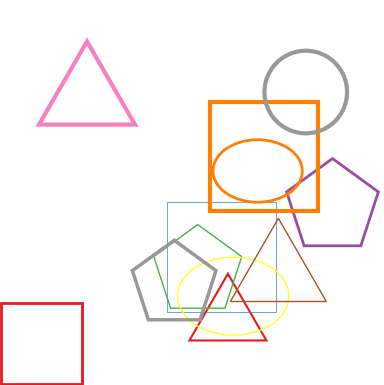[{"shape": "square", "thickness": 2, "radius": 0.53, "center": [0.108, 0.108]}, {"shape": "triangle", "thickness": 1.5, "radius": 0.58, "center": [0.592, 0.173]}, {"shape": "square", "thickness": 0.5, "radius": 0.71, "center": [0.575, 0.333]}, {"shape": "pentagon", "thickness": 1, "radius": 0.6, "center": [0.514, 0.297]}, {"shape": "pentagon", "thickness": 2, "radius": 0.63, "center": [0.864, 0.463]}, {"shape": "square", "thickness": 3, "radius": 0.71, "center": [0.686, 0.594]}, {"shape": "oval", "thickness": 2, "radius": 0.58, "center": [0.669, 0.556]}, {"shape": "oval", "thickness": 1, "radius": 0.72, "center": [0.606, 0.231]}, {"shape": "triangle", "thickness": 1, "radius": 0.72, "center": [0.723, 0.289]}, {"shape": "triangle", "thickness": 3, "radius": 0.72, "center": [0.226, 0.748]}, {"shape": "circle", "thickness": 3, "radius": 0.54, "center": [0.794, 0.761]}, {"shape": "pentagon", "thickness": 2.5, "radius": 0.57, "center": [0.452, 0.262]}]